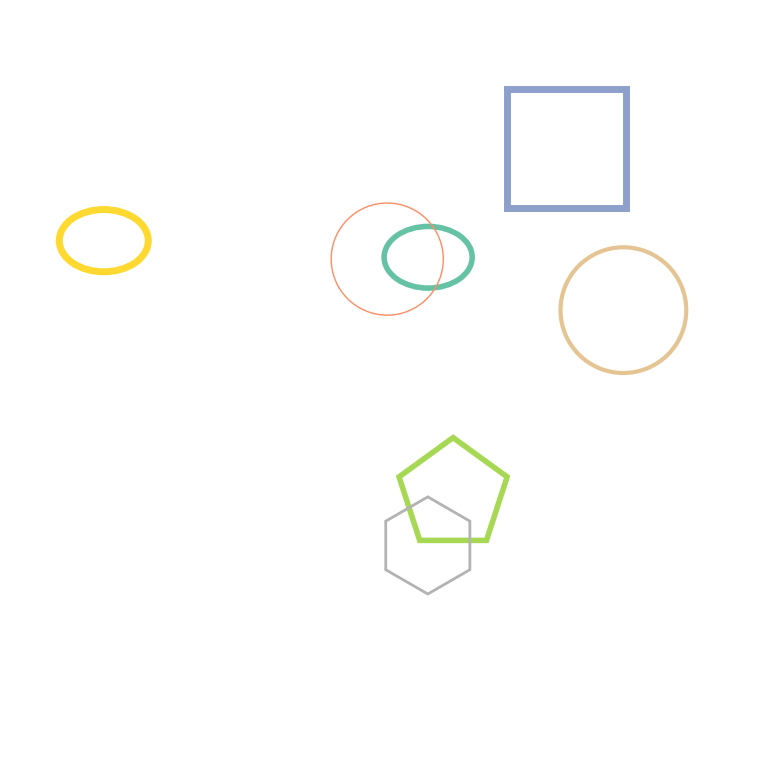[{"shape": "oval", "thickness": 2, "radius": 0.29, "center": [0.556, 0.666]}, {"shape": "circle", "thickness": 0.5, "radius": 0.36, "center": [0.503, 0.664]}, {"shape": "square", "thickness": 2.5, "radius": 0.39, "center": [0.736, 0.807]}, {"shape": "pentagon", "thickness": 2, "radius": 0.37, "center": [0.588, 0.358]}, {"shape": "oval", "thickness": 2.5, "radius": 0.29, "center": [0.135, 0.687]}, {"shape": "circle", "thickness": 1.5, "radius": 0.41, "center": [0.81, 0.597]}, {"shape": "hexagon", "thickness": 1, "radius": 0.32, "center": [0.556, 0.292]}]